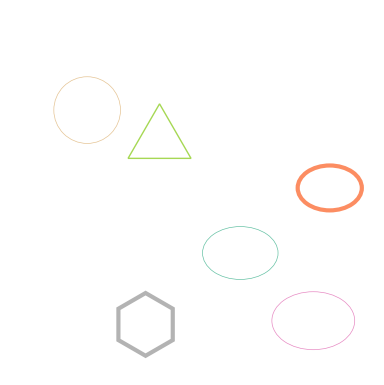[{"shape": "oval", "thickness": 0.5, "radius": 0.49, "center": [0.624, 0.343]}, {"shape": "oval", "thickness": 3, "radius": 0.42, "center": [0.857, 0.512]}, {"shape": "oval", "thickness": 0.5, "radius": 0.54, "center": [0.814, 0.167]}, {"shape": "triangle", "thickness": 1, "radius": 0.47, "center": [0.414, 0.636]}, {"shape": "circle", "thickness": 0.5, "radius": 0.43, "center": [0.226, 0.714]}, {"shape": "hexagon", "thickness": 3, "radius": 0.41, "center": [0.378, 0.157]}]